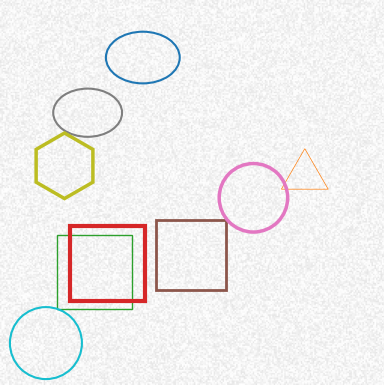[{"shape": "oval", "thickness": 1.5, "radius": 0.48, "center": [0.371, 0.851]}, {"shape": "triangle", "thickness": 0.5, "radius": 0.35, "center": [0.792, 0.544]}, {"shape": "square", "thickness": 1, "radius": 0.48, "center": [0.246, 0.294]}, {"shape": "square", "thickness": 3, "radius": 0.49, "center": [0.28, 0.317]}, {"shape": "square", "thickness": 2, "radius": 0.46, "center": [0.497, 0.338]}, {"shape": "circle", "thickness": 2.5, "radius": 0.44, "center": [0.658, 0.486]}, {"shape": "oval", "thickness": 1.5, "radius": 0.45, "center": [0.228, 0.707]}, {"shape": "hexagon", "thickness": 2.5, "radius": 0.43, "center": [0.168, 0.569]}, {"shape": "circle", "thickness": 1.5, "radius": 0.47, "center": [0.119, 0.109]}]